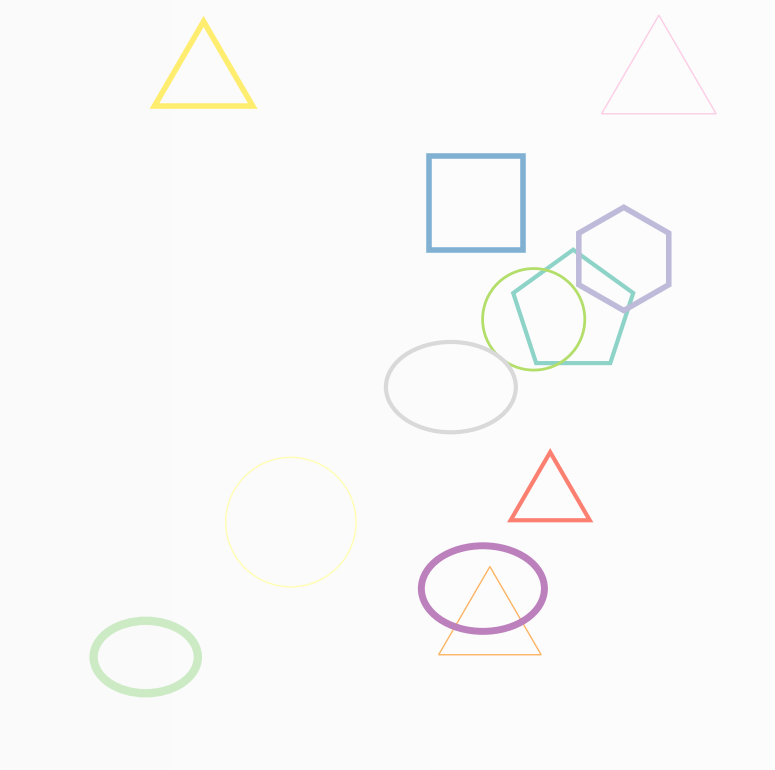[{"shape": "pentagon", "thickness": 1.5, "radius": 0.41, "center": [0.74, 0.594]}, {"shape": "circle", "thickness": 0.5, "radius": 0.42, "center": [0.375, 0.322]}, {"shape": "hexagon", "thickness": 2, "radius": 0.34, "center": [0.805, 0.664]}, {"shape": "triangle", "thickness": 1.5, "radius": 0.29, "center": [0.71, 0.354]}, {"shape": "square", "thickness": 2, "radius": 0.3, "center": [0.614, 0.737]}, {"shape": "triangle", "thickness": 0.5, "radius": 0.38, "center": [0.632, 0.188]}, {"shape": "circle", "thickness": 1, "radius": 0.33, "center": [0.689, 0.585]}, {"shape": "triangle", "thickness": 0.5, "radius": 0.43, "center": [0.85, 0.895]}, {"shape": "oval", "thickness": 1.5, "radius": 0.42, "center": [0.582, 0.497]}, {"shape": "oval", "thickness": 2.5, "radius": 0.4, "center": [0.623, 0.236]}, {"shape": "oval", "thickness": 3, "radius": 0.34, "center": [0.188, 0.147]}, {"shape": "triangle", "thickness": 2, "radius": 0.37, "center": [0.263, 0.899]}]